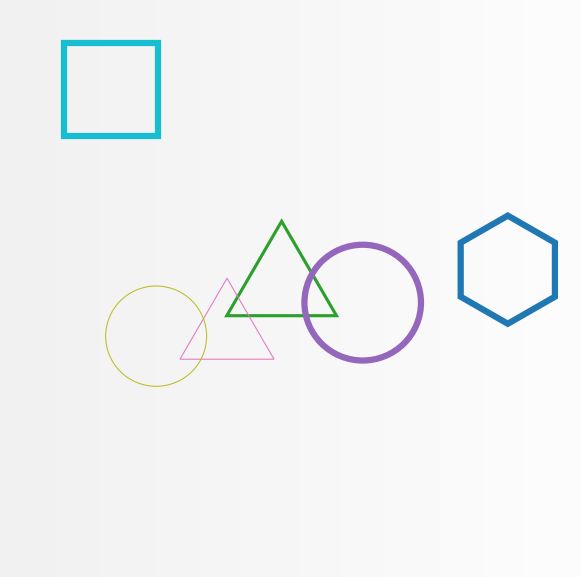[{"shape": "hexagon", "thickness": 3, "radius": 0.47, "center": [0.874, 0.532]}, {"shape": "triangle", "thickness": 1.5, "radius": 0.54, "center": [0.484, 0.507]}, {"shape": "circle", "thickness": 3, "radius": 0.5, "center": [0.624, 0.475]}, {"shape": "triangle", "thickness": 0.5, "radius": 0.47, "center": [0.391, 0.424]}, {"shape": "circle", "thickness": 0.5, "radius": 0.43, "center": [0.269, 0.417]}, {"shape": "square", "thickness": 3, "radius": 0.4, "center": [0.191, 0.845]}]